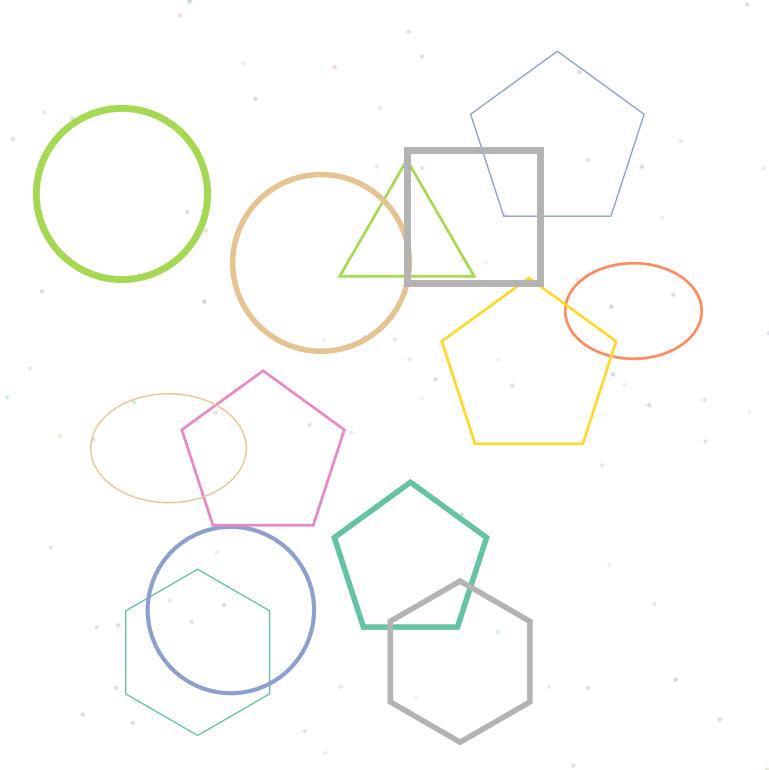[{"shape": "pentagon", "thickness": 2, "radius": 0.52, "center": [0.533, 0.27]}, {"shape": "hexagon", "thickness": 0.5, "radius": 0.54, "center": [0.257, 0.153]}, {"shape": "oval", "thickness": 1, "radius": 0.44, "center": [0.823, 0.596]}, {"shape": "circle", "thickness": 1.5, "radius": 0.54, "center": [0.3, 0.208]}, {"shape": "pentagon", "thickness": 0.5, "radius": 0.59, "center": [0.724, 0.815]}, {"shape": "pentagon", "thickness": 1, "radius": 0.55, "center": [0.342, 0.408]}, {"shape": "triangle", "thickness": 1, "radius": 0.5, "center": [0.528, 0.692]}, {"shape": "circle", "thickness": 2.5, "radius": 0.56, "center": [0.158, 0.748]}, {"shape": "pentagon", "thickness": 1, "radius": 0.6, "center": [0.687, 0.52]}, {"shape": "oval", "thickness": 0.5, "radius": 0.51, "center": [0.219, 0.418]}, {"shape": "circle", "thickness": 2, "radius": 0.57, "center": [0.417, 0.659]}, {"shape": "hexagon", "thickness": 2, "radius": 0.52, "center": [0.598, 0.141]}, {"shape": "square", "thickness": 2.5, "radius": 0.43, "center": [0.615, 0.719]}]